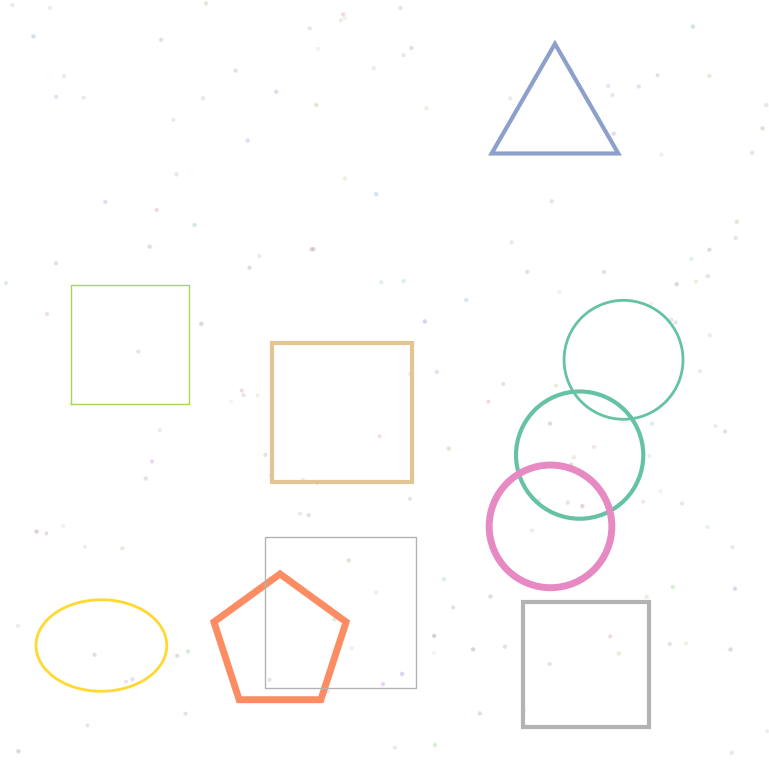[{"shape": "circle", "thickness": 1, "radius": 0.39, "center": [0.81, 0.533]}, {"shape": "circle", "thickness": 1.5, "radius": 0.41, "center": [0.753, 0.409]}, {"shape": "pentagon", "thickness": 2.5, "radius": 0.45, "center": [0.364, 0.164]}, {"shape": "triangle", "thickness": 1.5, "radius": 0.47, "center": [0.721, 0.848]}, {"shape": "circle", "thickness": 2.5, "radius": 0.4, "center": [0.715, 0.316]}, {"shape": "square", "thickness": 0.5, "radius": 0.39, "center": [0.169, 0.553]}, {"shape": "oval", "thickness": 1, "radius": 0.42, "center": [0.132, 0.162]}, {"shape": "square", "thickness": 1.5, "radius": 0.45, "center": [0.444, 0.464]}, {"shape": "square", "thickness": 1.5, "radius": 0.41, "center": [0.761, 0.137]}, {"shape": "square", "thickness": 0.5, "radius": 0.49, "center": [0.442, 0.204]}]